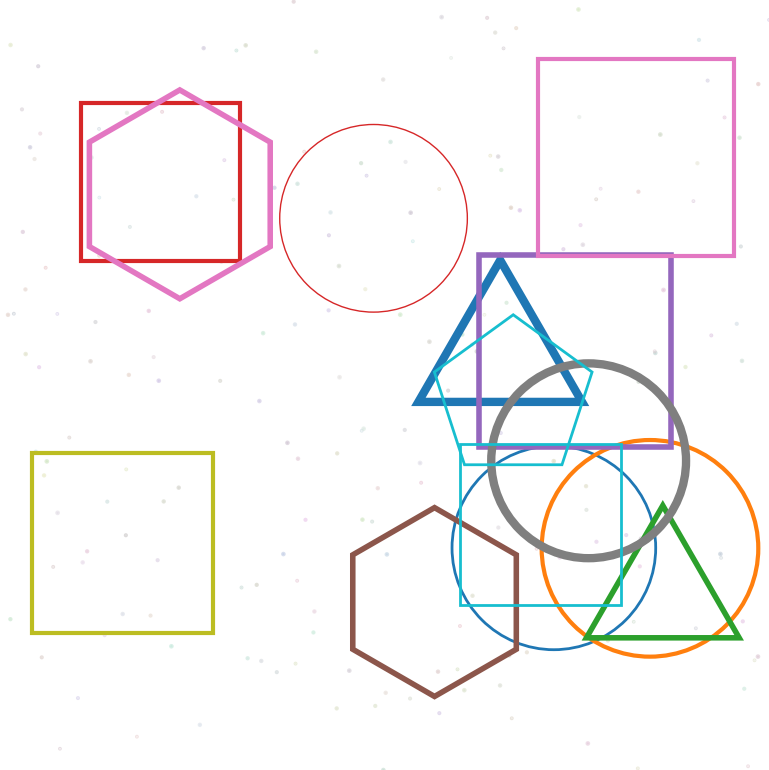[{"shape": "circle", "thickness": 1, "radius": 0.66, "center": [0.719, 0.288]}, {"shape": "triangle", "thickness": 3, "radius": 0.61, "center": [0.65, 0.539]}, {"shape": "circle", "thickness": 1.5, "radius": 0.7, "center": [0.844, 0.288]}, {"shape": "triangle", "thickness": 2, "radius": 0.57, "center": [0.861, 0.229]}, {"shape": "circle", "thickness": 0.5, "radius": 0.61, "center": [0.485, 0.716]}, {"shape": "square", "thickness": 1.5, "radius": 0.51, "center": [0.208, 0.764]}, {"shape": "square", "thickness": 2, "radius": 0.62, "center": [0.747, 0.544]}, {"shape": "hexagon", "thickness": 2, "radius": 0.61, "center": [0.564, 0.218]}, {"shape": "hexagon", "thickness": 2, "radius": 0.68, "center": [0.234, 0.748]}, {"shape": "square", "thickness": 1.5, "radius": 0.64, "center": [0.826, 0.796]}, {"shape": "circle", "thickness": 3, "radius": 0.63, "center": [0.764, 0.402]}, {"shape": "square", "thickness": 1.5, "radius": 0.59, "center": [0.159, 0.295]}, {"shape": "square", "thickness": 1, "radius": 0.52, "center": [0.702, 0.319]}, {"shape": "pentagon", "thickness": 1, "radius": 0.54, "center": [0.667, 0.484]}]